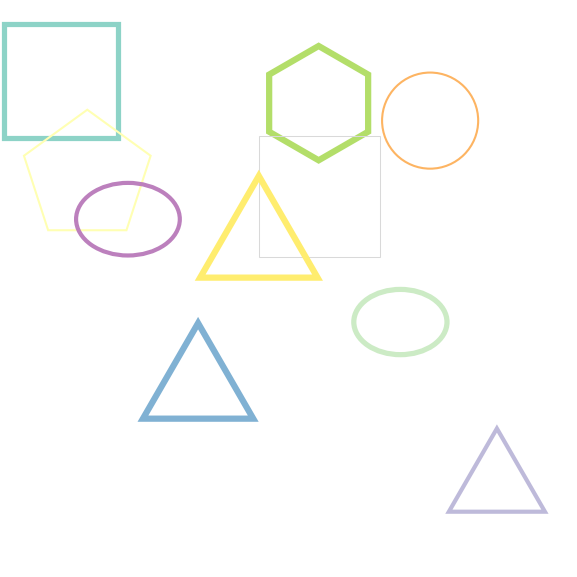[{"shape": "square", "thickness": 2.5, "radius": 0.49, "center": [0.106, 0.859]}, {"shape": "pentagon", "thickness": 1, "radius": 0.58, "center": [0.151, 0.694]}, {"shape": "triangle", "thickness": 2, "radius": 0.48, "center": [0.86, 0.161]}, {"shape": "triangle", "thickness": 3, "radius": 0.55, "center": [0.343, 0.329]}, {"shape": "circle", "thickness": 1, "radius": 0.42, "center": [0.745, 0.79]}, {"shape": "hexagon", "thickness": 3, "radius": 0.49, "center": [0.552, 0.821]}, {"shape": "square", "thickness": 0.5, "radius": 0.52, "center": [0.553, 0.659]}, {"shape": "oval", "thickness": 2, "radius": 0.45, "center": [0.222, 0.62]}, {"shape": "oval", "thickness": 2.5, "radius": 0.4, "center": [0.693, 0.442]}, {"shape": "triangle", "thickness": 3, "radius": 0.59, "center": [0.448, 0.577]}]